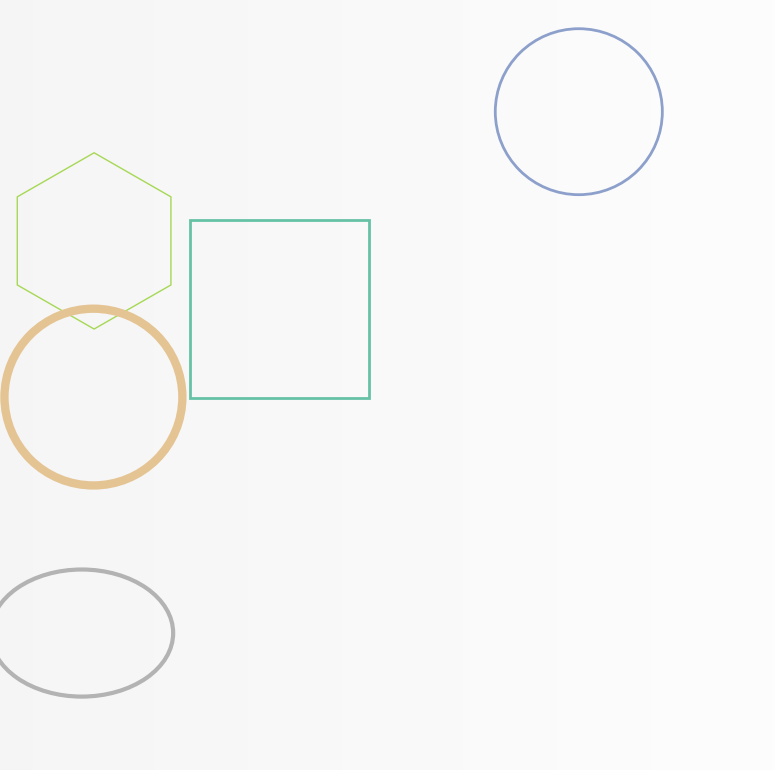[{"shape": "square", "thickness": 1, "radius": 0.58, "center": [0.361, 0.599]}, {"shape": "circle", "thickness": 1, "radius": 0.54, "center": [0.747, 0.855]}, {"shape": "hexagon", "thickness": 0.5, "radius": 0.57, "center": [0.121, 0.687]}, {"shape": "circle", "thickness": 3, "radius": 0.57, "center": [0.121, 0.484]}, {"shape": "oval", "thickness": 1.5, "radius": 0.59, "center": [0.106, 0.178]}]